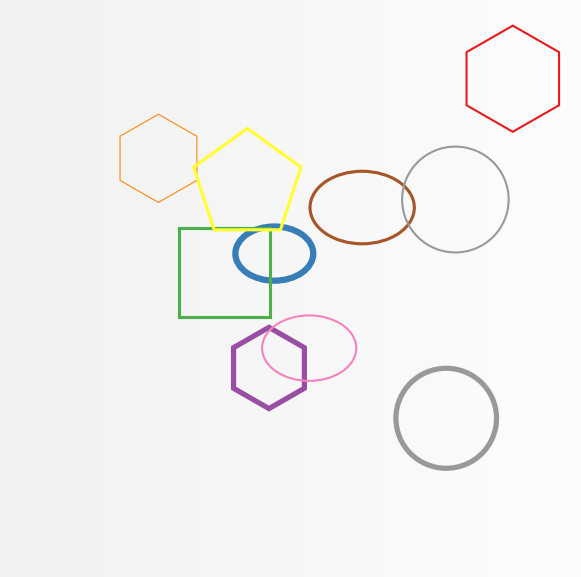[{"shape": "hexagon", "thickness": 1, "radius": 0.46, "center": [0.882, 0.863]}, {"shape": "oval", "thickness": 3, "radius": 0.34, "center": [0.472, 0.56]}, {"shape": "square", "thickness": 1.5, "radius": 0.39, "center": [0.386, 0.527]}, {"shape": "hexagon", "thickness": 2.5, "radius": 0.35, "center": [0.463, 0.362]}, {"shape": "hexagon", "thickness": 0.5, "radius": 0.38, "center": [0.273, 0.725]}, {"shape": "pentagon", "thickness": 1.5, "radius": 0.49, "center": [0.425, 0.68]}, {"shape": "oval", "thickness": 1.5, "radius": 0.45, "center": [0.623, 0.64]}, {"shape": "oval", "thickness": 1, "radius": 0.41, "center": [0.532, 0.396]}, {"shape": "circle", "thickness": 2.5, "radius": 0.43, "center": [0.768, 0.275]}, {"shape": "circle", "thickness": 1, "radius": 0.46, "center": [0.783, 0.654]}]